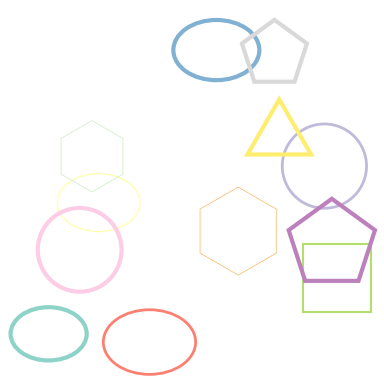[{"shape": "oval", "thickness": 3, "radius": 0.49, "center": [0.126, 0.133]}, {"shape": "oval", "thickness": 1, "radius": 0.54, "center": [0.256, 0.474]}, {"shape": "circle", "thickness": 2, "radius": 0.55, "center": [0.843, 0.569]}, {"shape": "oval", "thickness": 2, "radius": 0.6, "center": [0.388, 0.112]}, {"shape": "oval", "thickness": 3, "radius": 0.56, "center": [0.562, 0.87]}, {"shape": "hexagon", "thickness": 0.5, "radius": 0.57, "center": [0.619, 0.4]}, {"shape": "square", "thickness": 1.5, "radius": 0.44, "center": [0.875, 0.278]}, {"shape": "circle", "thickness": 3, "radius": 0.54, "center": [0.207, 0.351]}, {"shape": "pentagon", "thickness": 3, "radius": 0.44, "center": [0.713, 0.86]}, {"shape": "pentagon", "thickness": 3, "radius": 0.59, "center": [0.862, 0.366]}, {"shape": "hexagon", "thickness": 0.5, "radius": 0.46, "center": [0.239, 0.594]}, {"shape": "triangle", "thickness": 3, "radius": 0.48, "center": [0.725, 0.646]}]